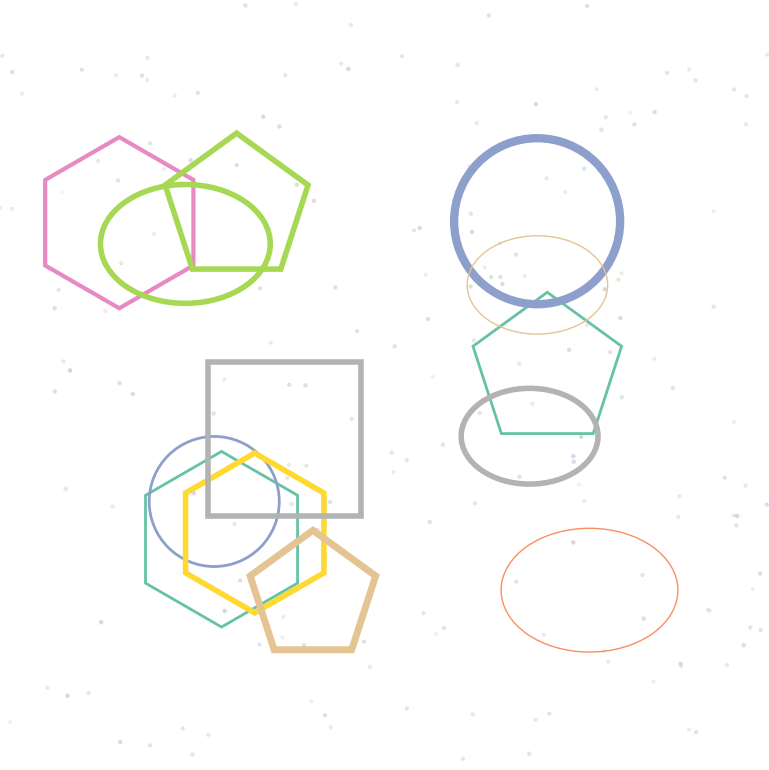[{"shape": "pentagon", "thickness": 1, "radius": 0.51, "center": [0.711, 0.519]}, {"shape": "hexagon", "thickness": 1, "radius": 0.57, "center": [0.288, 0.3]}, {"shape": "oval", "thickness": 0.5, "radius": 0.57, "center": [0.766, 0.234]}, {"shape": "circle", "thickness": 1, "radius": 0.42, "center": [0.278, 0.349]}, {"shape": "circle", "thickness": 3, "radius": 0.54, "center": [0.698, 0.713]}, {"shape": "hexagon", "thickness": 1.5, "radius": 0.56, "center": [0.155, 0.711]}, {"shape": "pentagon", "thickness": 2, "radius": 0.49, "center": [0.307, 0.729]}, {"shape": "oval", "thickness": 2, "radius": 0.55, "center": [0.241, 0.683]}, {"shape": "hexagon", "thickness": 2, "radius": 0.52, "center": [0.331, 0.308]}, {"shape": "pentagon", "thickness": 2.5, "radius": 0.43, "center": [0.406, 0.226]}, {"shape": "oval", "thickness": 0.5, "radius": 0.46, "center": [0.698, 0.63]}, {"shape": "square", "thickness": 2, "radius": 0.5, "center": [0.37, 0.429]}, {"shape": "oval", "thickness": 2, "radius": 0.44, "center": [0.688, 0.434]}]